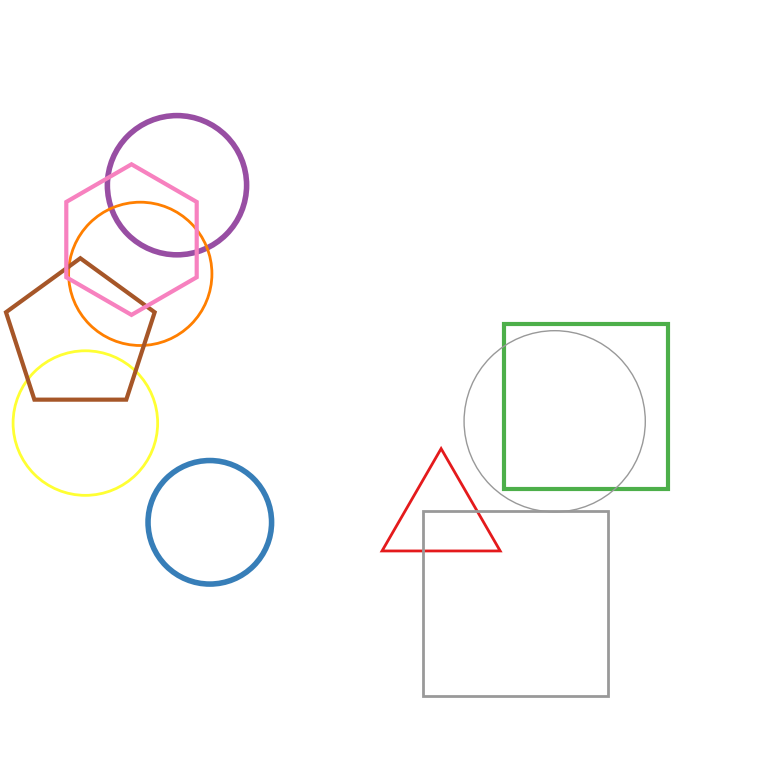[{"shape": "triangle", "thickness": 1, "radius": 0.44, "center": [0.573, 0.329]}, {"shape": "circle", "thickness": 2, "radius": 0.4, "center": [0.272, 0.322]}, {"shape": "square", "thickness": 1.5, "radius": 0.53, "center": [0.761, 0.472]}, {"shape": "circle", "thickness": 2, "radius": 0.45, "center": [0.23, 0.759]}, {"shape": "circle", "thickness": 1, "radius": 0.47, "center": [0.182, 0.644]}, {"shape": "circle", "thickness": 1, "radius": 0.47, "center": [0.111, 0.451]}, {"shape": "pentagon", "thickness": 1.5, "radius": 0.51, "center": [0.104, 0.563]}, {"shape": "hexagon", "thickness": 1.5, "radius": 0.49, "center": [0.171, 0.689]}, {"shape": "circle", "thickness": 0.5, "radius": 0.59, "center": [0.72, 0.453]}, {"shape": "square", "thickness": 1, "radius": 0.6, "center": [0.67, 0.216]}]